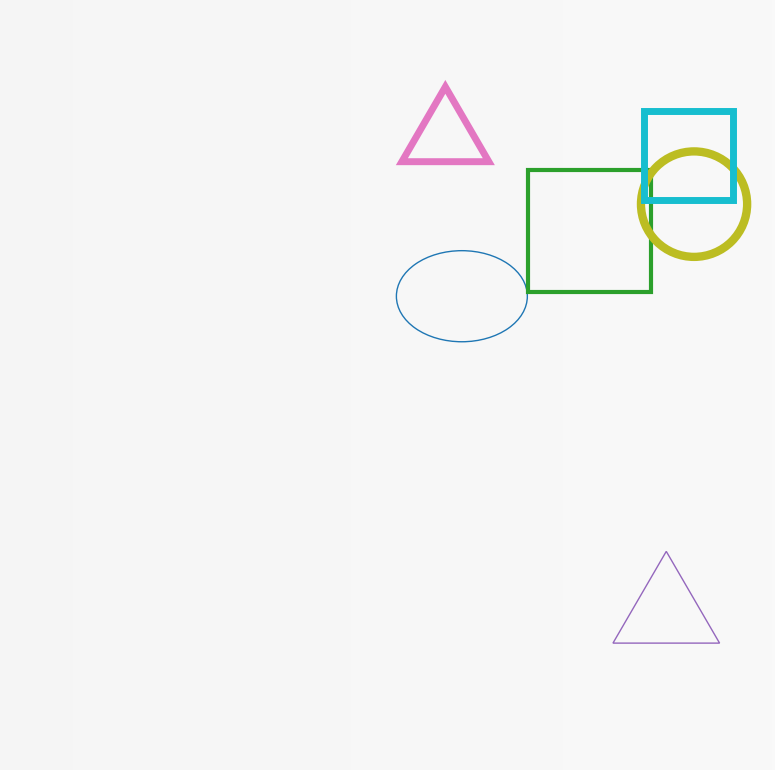[{"shape": "oval", "thickness": 0.5, "radius": 0.42, "center": [0.596, 0.615]}, {"shape": "square", "thickness": 1.5, "radius": 0.4, "center": [0.761, 0.7]}, {"shape": "triangle", "thickness": 0.5, "radius": 0.4, "center": [0.86, 0.204]}, {"shape": "triangle", "thickness": 2.5, "radius": 0.32, "center": [0.575, 0.822]}, {"shape": "circle", "thickness": 3, "radius": 0.34, "center": [0.896, 0.735]}, {"shape": "square", "thickness": 2.5, "radius": 0.29, "center": [0.888, 0.798]}]